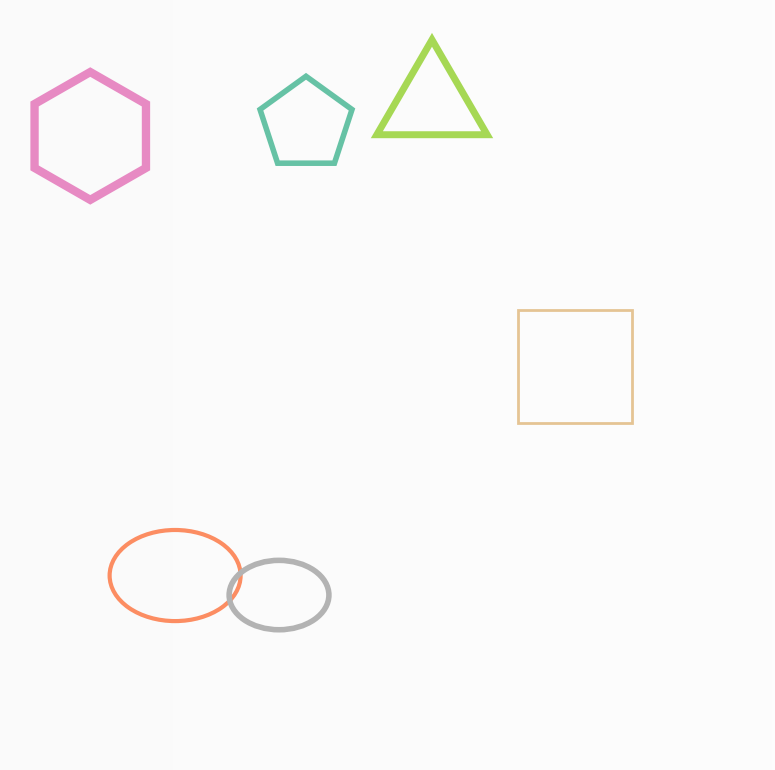[{"shape": "pentagon", "thickness": 2, "radius": 0.31, "center": [0.395, 0.839]}, {"shape": "oval", "thickness": 1.5, "radius": 0.42, "center": [0.226, 0.253]}, {"shape": "hexagon", "thickness": 3, "radius": 0.42, "center": [0.116, 0.823]}, {"shape": "triangle", "thickness": 2.5, "radius": 0.41, "center": [0.557, 0.866]}, {"shape": "square", "thickness": 1, "radius": 0.37, "center": [0.742, 0.524]}, {"shape": "oval", "thickness": 2, "radius": 0.32, "center": [0.36, 0.227]}]